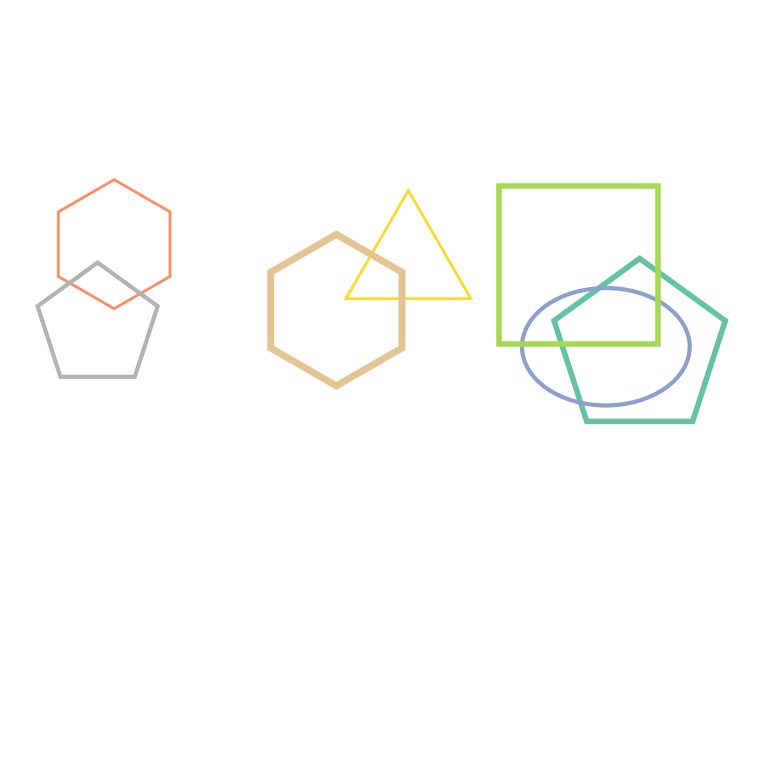[{"shape": "pentagon", "thickness": 2, "radius": 0.58, "center": [0.831, 0.547]}, {"shape": "hexagon", "thickness": 1, "radius": 0.42, "center": [0.148, 0.683]}, {"shape": "oval", "thickness": 1.5, "radius": 0.54, "center": [0.787, 0.55]}, {"shape": "square", "thickness": 2, "radius": 0.52, "center": [0.751, 0.656]}, {"shape": "triangle", "thickness": 1, "radius": 0.47, "center": [0.53, 0.659]}, {"shape": "hexagon", "thickness": 2.5, "radius": 0.49, "center": [0.437, 0.597]}, {"shape": "pentagon", "thickness": 1.5, "radius": 0.41, "center": [0.127, 0.577]}]